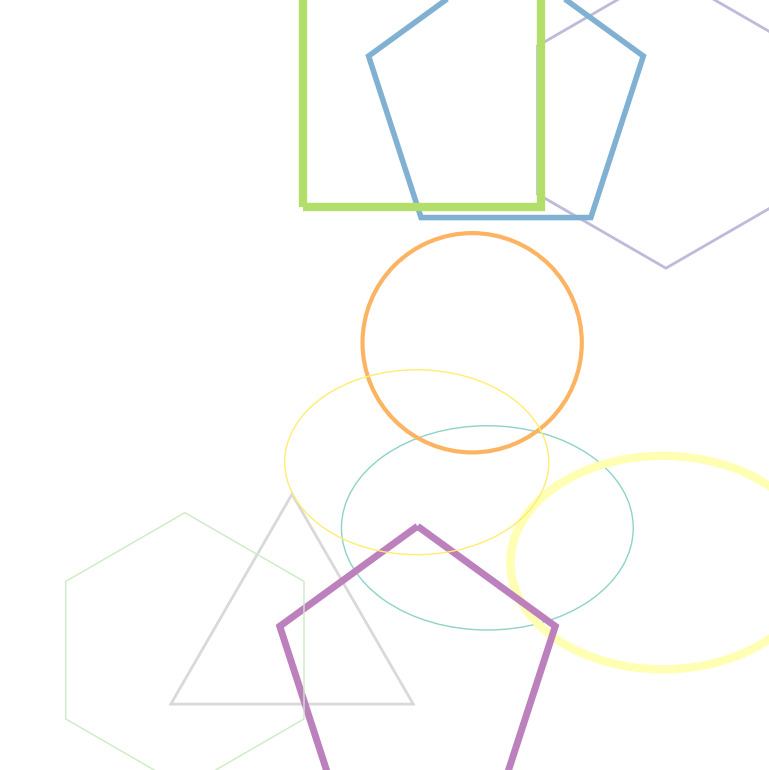[{"shape": "oval", "thickness": 0.5, "radius": 0.95, "center": [0.633, 0.314]}, {"shape": "oval", "thickness": 3, "radius": 0.99, "center": [0.861, 0.269]}, {"shape": "hexagon", "thickness": 1, "radius": 0.96, "center": [0.865, 0.844]}, {"shape": "pentagon", "thickness": 2, "radius": 0.94, "center": [0.657, 0.869]}, {"shape": "circle", "thickness": 1.5, "radius": 0.71, "center": [0.613, 0.555]}, {"shape": "square", "thickness": 3, "radius": 0.77, "center": [0.548, 0.886]}, {"shape": "triangle", "thickness": 1, "radius": 0.91, "center": [0.379, 0.176]}, {"shape": "pentagon", "thickness": 2.5, "radius": 0.94, "center": [0.542, 0.129]}, {"shape": "hexagon", "thickness": 0.5, "radius": 0.89, "center": [0.24, 0.156]}, {"shape": "oval", "thickness": 0.5, "radius": 0.86, "center": [0.541, 0.4]}]